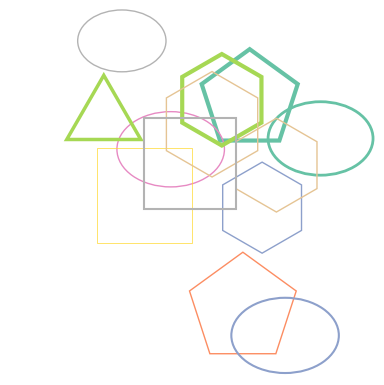[{"shape": "pentagon", "thickness": 3, "radius": 0.66, "center": [0.649, 0.741]}, {"shape": "oval", "thickness": 2, "radius": 0.68, "center": [0.833, 0.64]}, {"shape": "pentagon", "thickness": 1, "radius": 0.73, "center": [0.631, 0.199]}, {"shape": "oval", "thickness": 1.5, "radius": 0.7, "center": [0.74, 0.129]}, {"shape": "hexagon", "thickness": 1, "radius": 0.59, "center": [0.681, 0.461]}, {"shape": "oval", "thickness": 1, "radius": 0.7, "center": [0.443, 0.612]}, {"shape": "triangle", "thickness": 2.5, "radius": 0.56, "center": [0.27, 0.693]}, {"shape": "hexagon", "thickness": 3, "radius": 0.59, "center": [0.576, 0.741]}, {"shape": "square", "thickness": 0.5, "radius": 0.62, "center": [0.375, 0.492]}, {"shape": "hexagon", "thickness": 1, "radius": 0.68, "center": [0.551, 0.677]}, {"shape": "hexagon", "thickness": 1, "radius": 0.61, "center": [0.718, 0.571]}, {"shape": "square", "thickness": 1.5, "radius": 0.59, "center": [0.494, 0.576]}, {"shape": "oval", "thickness": 1, "radius": 0.57, "center": [0.316, 0.894]}]